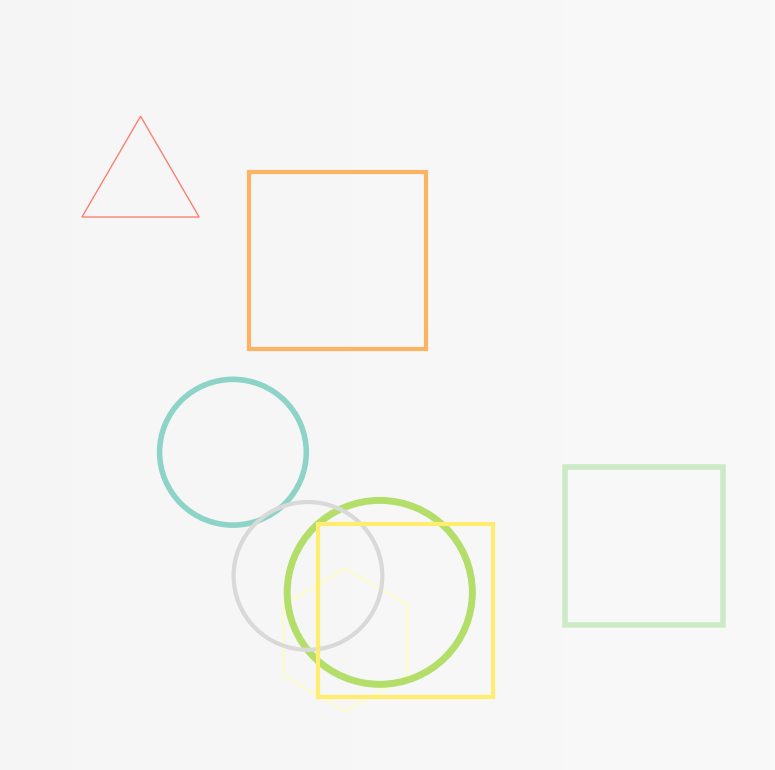[{"shape": "circle", "thickness": 2, "radius": 0.47, "center": [0.301, 0.413]}, {"shape": "hexagon", "thickness": 0.5, "radius": 0.46, "center": [0.446, 0.169]}, {"shape": "triangle", "thickness": 0.5, "radius": 0.44, "center": [0.181, 0.762]}, {"shape": "square", "thickness": 1.5, "radius": 0.57, "center": [0.435, 0.661]}, {"shape": "circle", "thickness": 2.5, "radius": 0.6, "center": [0.49, 0.231]}, {"shape": "circle", "thickness": 1.5, "radius": 0.48, "center": [0.397, 0.252]}, {"shape": "square", "thickness": 2, "radius": 0.51, "center": [0.831, 0.291]}, {"shape": "square", "thickness": 1.5, "radius": 0.56, "center": [0.524, 0.207]}]